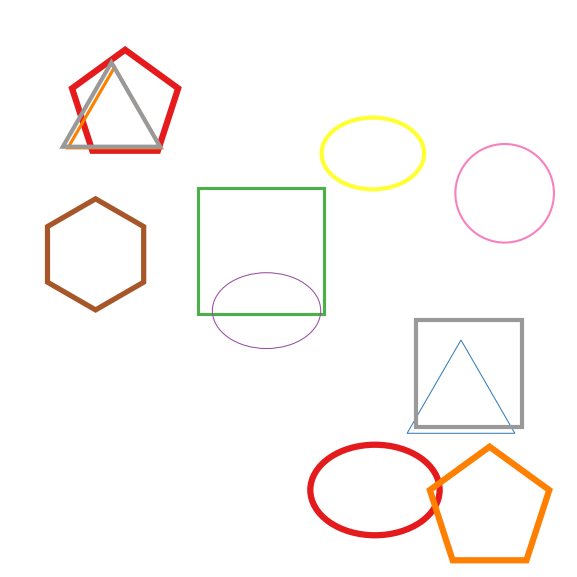[{"shape": "oval", "thickness": 3, "radius": 0.56, "center": [0.649, 0.151]}, {"shape": "pentagon", "thickness": 3, "radius": 0.48, "center": [0.217, 0.816]}, {"shape": "triangle", "thickness": 0.5, "radius": 0.54, "center": [0.798, 0.303]}, {"shape": "square", "thickness": 1.5, "radius": 0.54, "center": [0.452, 0.565]}, {"shape": "oval", "thickness": 0.5, "radius": 0.47, "center": [0.462, 0.461]}, {"shape": "pentagon", "thickness": 3, "radius": 0.54, "center": [0.848, 0.117]}, {"shape": "triangle", "thickness": 1.5, "radius": 0.47, "center": [0.198, 0.79]}, {"shape": "oval", "thickness": 2, "radius": 0.44, "center": [0.646, 0.733]}, {"shape": "hexagon", "thickness": 2.5, "radius": 0.48, "center": [0.166, 0.559]}, {"shape": "circle", "thickness": 1, "radius": 0.43, "center": [0.874, 0.664]}, {"shape": "square", "thickness": 2, "radius": 0.46, "center": [0.812, 0.353]}, {"shape": "triangle", "thickness": 2, "radius": 0.49, "center": [0.193, 0.794]}]